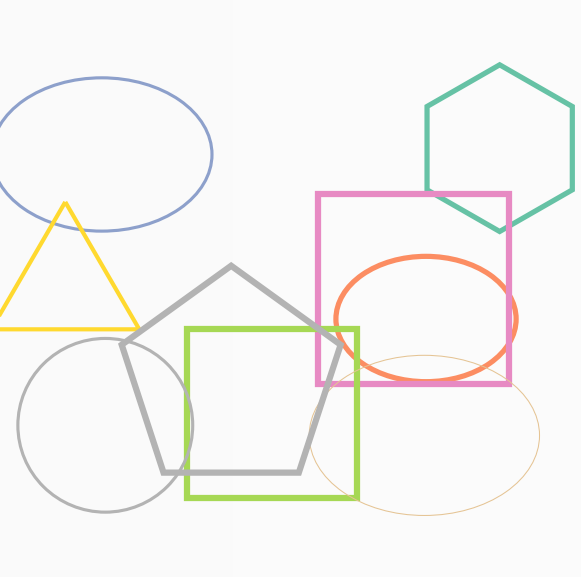[{"shape": "hexagon", "thickness": 2.5, "radius": 0.72, "center": [0.86, 0.743]}, {"shape": "oval", "thickness": 2.5, "radius": 0.78, "center": [0.733, 0.447]}, {"shape": "oval", "thickness": 1.5, "radius": 0.95, "center": [0.175, 0.732]}, {"shape": "square", "thickness": 3, "radius": 0.82, "center": [0.712, 0.499]}, {"shape": "square", "thickness": 3, "radius": 0.73, "center": [0.468, 0.283]}, {"shape": "triangle", "thickness": 2, "radius": 0.74, "center": [0.112, 0.502]}, {"shape": "oval", "thickness": 0.5, "radius": 0.99, "center": [0.73, 0.245]}, {"shape": "circle", "thickness": 1.5, "radius": 0.75, "center": [0.181, 0.263]}, {"shape": "pentagon", "thickness": 3, "radius": 0.99, "center": [0.398, 0.341]}]